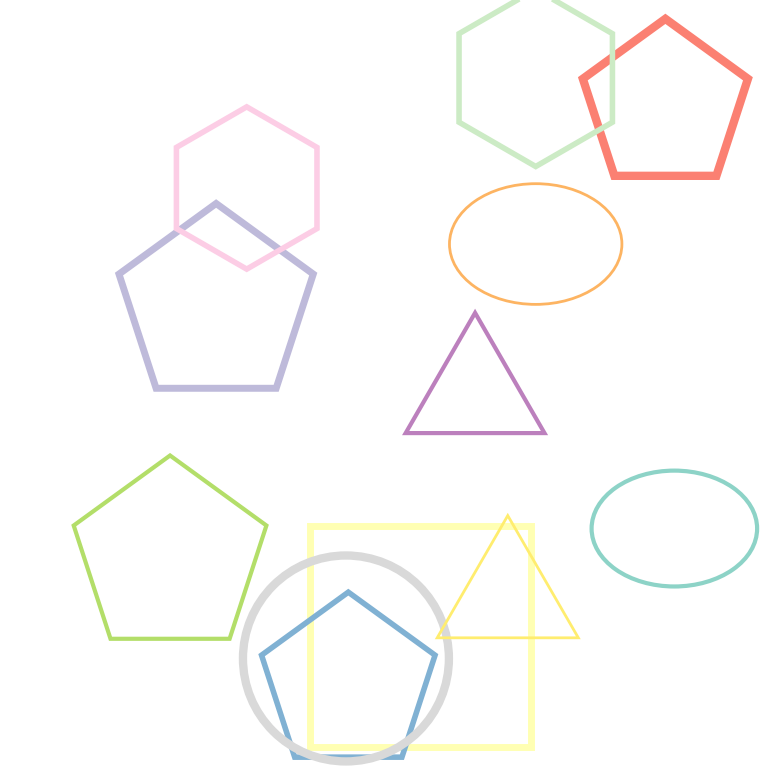[{"shape": "oval", "thickness": 1.5, "radius": 0.54, "center": [0.876, 0.314]}, {"shape": "square", "thickness": 2.5, "radius": 0.72, "center": [0.546, 0.174]}, {"shape": "pentagon", "thickness": 2.5, "radius": 0.66, "center": [0.281, 0.603]}, {"shape": "pentagon", "thickness": 3, "radius": 0.56, "center": [0.864, 0.863]}, {"shape": "pentagon", "thickness": 2, "radius": 0.59, "center": [0.452, 0.113]}, {"shape": "oval", "thickness": 1, "radius": 0.56, "center": [0.696, 0.683]}, {"shape": "pentagon", "thickness": 1.5, "radius": 0.66, "center": [0.221, 0.277]}, {"shape": "hexagon", "thickness": 2, "radius": 0.53, "center": [0.32, 0.756]}, {"shape": "circle", "thickness": 3, "radius": 0.67, "center": [0.449, 0.145]}, {"shape": "triangle", "thickness": 1.5, "radius": 0.52, "center": [0.617, 0.49]}, {"shape": "hexagon", "thickness": 2, "radius": 0.58, "center": [0.696, 0.899]}, {"shape": "triangle", "thickness": 1, "radius": 0.53, "center": [0.659, 0.225]}]